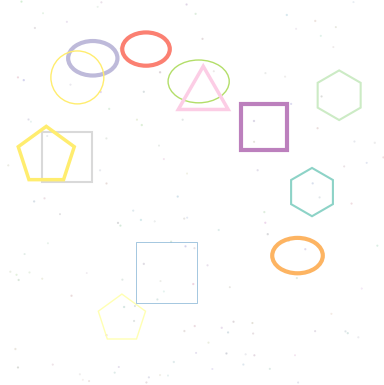[{"shape": "hexagon", "thickness": 1.5, "radius": 0.31, "center": [0.81, 0.501]}, {"shape": "pentagon", "thickness": 1, "radius": 0.32, "center": [0.317, 0.172]}, {"shape": "oval", "thickness": 3, "radius": 0.32, "center": [0.241, 0.849]}, {"shape": "oval", "thickness": 3, "radius": 0.31, "center": [0.379, 0.873]}, {"shape": "square", "thickness": 0.5, "radius": 0.39, "center": [0.433, 0.292]}, {"shape": "oval", "thickness": 3, "radius": 0.33, "center": [0.773, 0.336]}, {"shape": "oval", "thickness": 1, "radius": 0.4, "center": [0.516, 0.789]}, {"shape": "triangle", "thickness": 2.5, "radius": 0.37, "center": [0.528, 0.753]}, {"shape": "square", "thickness": 1.5, "radius": 0.32, "center": [0.173, 0.593]}, {"shape": "square", "thickness": 3, "radius": 0.3, "center": [0.687, 0.67]}, {"shape": "hexagon", "thickness": 1.5, "radius": 0.32, "center": [0.881, 0.753]}, {"shape": "pentagon", "thickness": 2.5, "radius": 0.38, "center": [0.12, 0.595]}, {"shape": "circle", "thickness": 1, "radius": 0.34, "center": [0.201, 0.799]}]